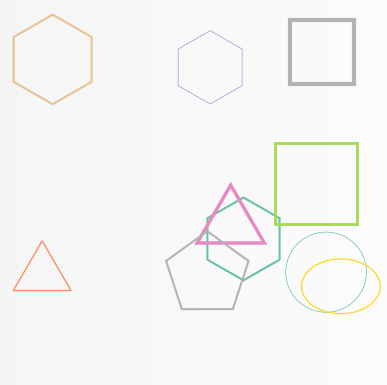[{"shape": "circle", "thickness": 0.5, "radius": 0.52, "center": [0.842, 0.293]}, {"shape": "hexagon", "thickness": 1.5, "radius": 0.54, "center": [0.628, 0.379]}, {"shape": "triangle", "thickness": 1, "radius": 0.43, "center": [0.109, 0.288]}, {"shape": "hexagon", "thickness": 0.5, "radius": 0.48, "center": [0.542, 0.825]}, {"shape": "triangle", "thickness": 2.5, "radius": 0.5, "center": [0.595, 0.419]}, {"shape": "square", "thickness": 2, "radius": 0.53, "center": [0.816, 0.524]}, {"shape": "oval", "thickness": 1, "radius": 0.51, "center": [0.88, 0.256]}, {"shape": "hexagon", "thickness": 1.5, "radius": 0.58, "center": [0.136, 0.846]}, {"shape": "square", "thickness": 3, "radius": 0.42, "center": [0.831, 0.864]}, {"shape": "pentagon", "thickness": 1.5, "radius": 0.56, "center": [0.535, 0.288]}]